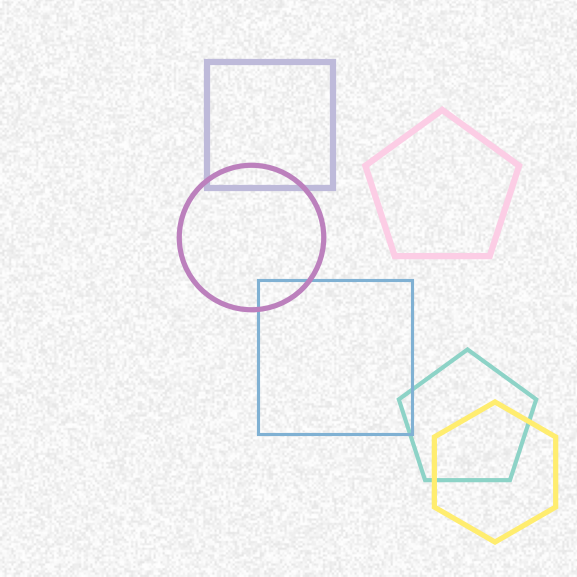[{"shape": "pentagon", "thickness": 2, "radius": 0.63, "center": [0.81, 0.269]}, {"shape": "square", "thickness": 3, "radius": 0.55, "center": [0.467, 0.783]}, {"shape": "square", "thickness": 1.5, "radius": 0.67, "center": [0.58, 0.381]}, {"shape": "pentagon", "thickness": 3, "radius": 0.7, "center": [0.766, 0.669]}, {"shape": "circle", "thickness": 2.5, "radius": 0.63, "center": [0.436, 0.588]}, {"shape": "hexagon", "thickness": 2.5, "radius": 0.61, "center": [0.857, 0.182]}]